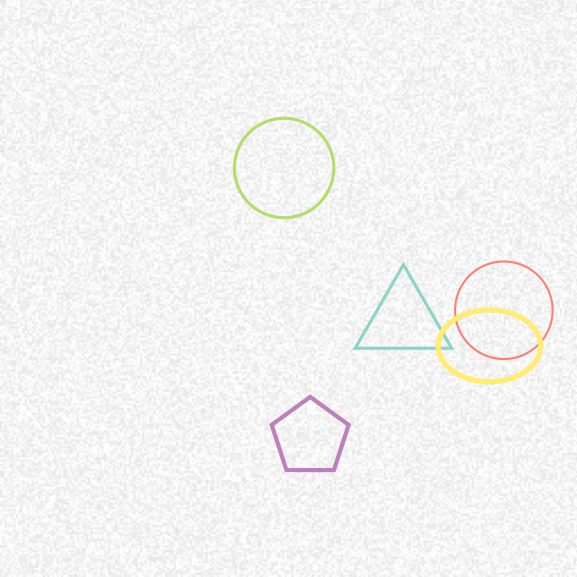[{"shape": "triangle", "thickness": 1.5, "radius": 0.48, "center": [0.699, 0.444]}, {"shape": "circle", "thickness": 1, "radius": 0.42, "center": [0.872, 0.462]}, {"shape": "circle", "thickness": 1.5, "radius": 0.43, "center": [0.492, 0.708]}, {"shape": "pentagon", "thickness": 2, "radius": 0.35, "center": [0.537, 0.242]}, {"shape": "oval", "thickness": 2.5, "radius": 0.44, "center": [0.847, 0.4]}]